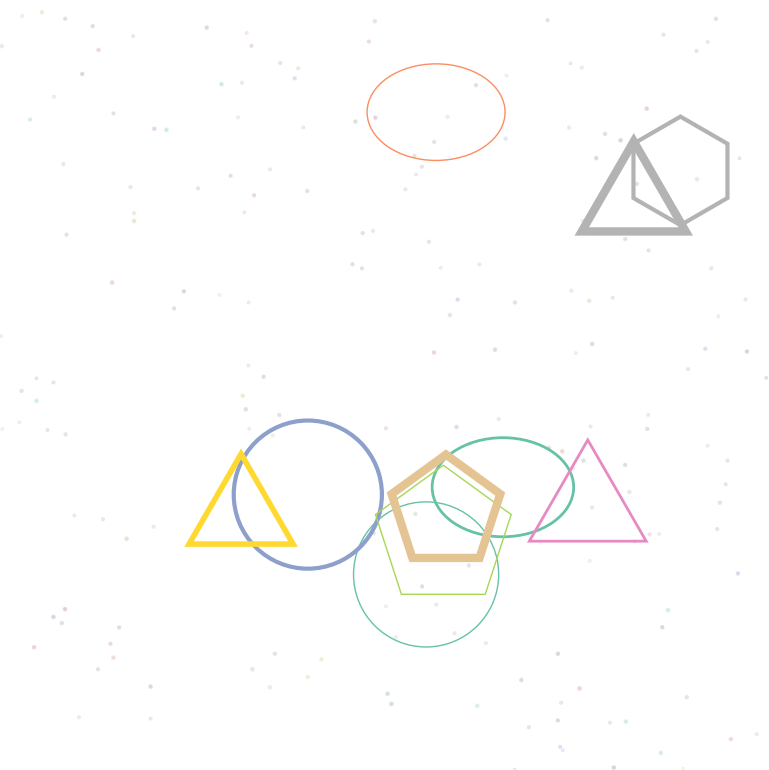[{"shape": "oval", "thickness": 1, "radius": 0.46, "center": [0.653, 0.367]}, {"shape": "circle", "thickness": 0.5, "radius": 0.47, "center": [0.553, 0.254]}, {"shape": "oval", "thickness": 0.5, "radius": 0.45, "center": [0.566, 0.854]}, {"shape": "circle", "thickness": 1.5, "radius": 0.48, "center": [0.4, 0.358]}, {"shape": "triangle", "thickness": 1, "radius": 0.44, "center": [0.763, 0.341]}, {"shape": "pentagon", "thickness": 0.5, "radius": 0.46, "center": [0.576, 0.303]}, {"shape": "triangle", "thickness": 2, "radius": 0.39, "center": [0.313, 0.332]}, {"shape": "pentagon", "thickness": 3, "radius": 0.37, "center": [0.579, 0.335]}, {"shape": "triangle", "thickness": 3, "radius": 0.39, "center": [0.823, 0.738]}, {"shape": "hexagon", "thickness": 1.5, "radius": 0.35, "center": [0.884, 0.778]}]